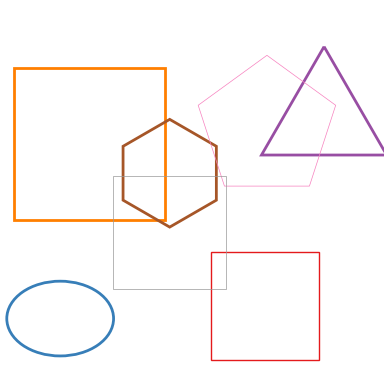[{"shape": "square", "thickness": 1, "radius": 0.7, "center": [0.689, 0.205]}, {"shape": "oval", "thickness": 2, "radius": 0.69, "center": [0.156, 0.173]}, {"shape": "triangle", "thickness": 2, "radius": 0.94, "center": [0.842, 0.691]}, {"shape": "square", "thickness": 2, "radius": 0.98, "center": [0.232, 0.625]}, {"shape": "hexagon", "thickness": 2, "radius": 0.7, "center": [0.441, 0.55]}, {"shape": "pentagon", "thickness": 0.5, "radius": 0.94, "center": [0.693, 0.669]}, {"shape": "square", "thickness": 0.5, "radius": 0.74, "center": [0.441, 0.396]}]